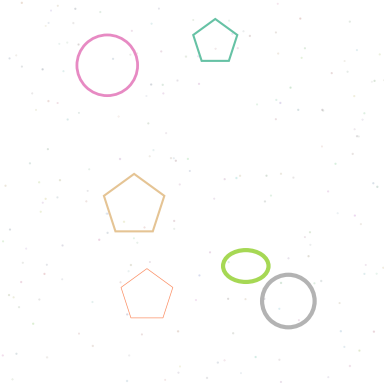[{"shape": "pentagon", "thickness": 1.5, "radius": 0.3, "center": [0.559, 0.891]}, {"shape": "pentagon", "thickness": 0.5, "radius": 0.35, "center": [0.382, 0.232]}, {"shape": "circle", "thickness": 2, "radius": 0.39, "center": [0.279, 0.83]}, {"shape": "oval", "thickness": 3, "radius": 0.3, "center": [0.638, 0.309]}, {"shape": "pentagon", "thickness": 1.5, "radius": 0.41, "center": [0.348, 0.466]}, {"shape": "circle", "thickness": 3, "radius": 0.34, "center": [0.749, 0.218]}]